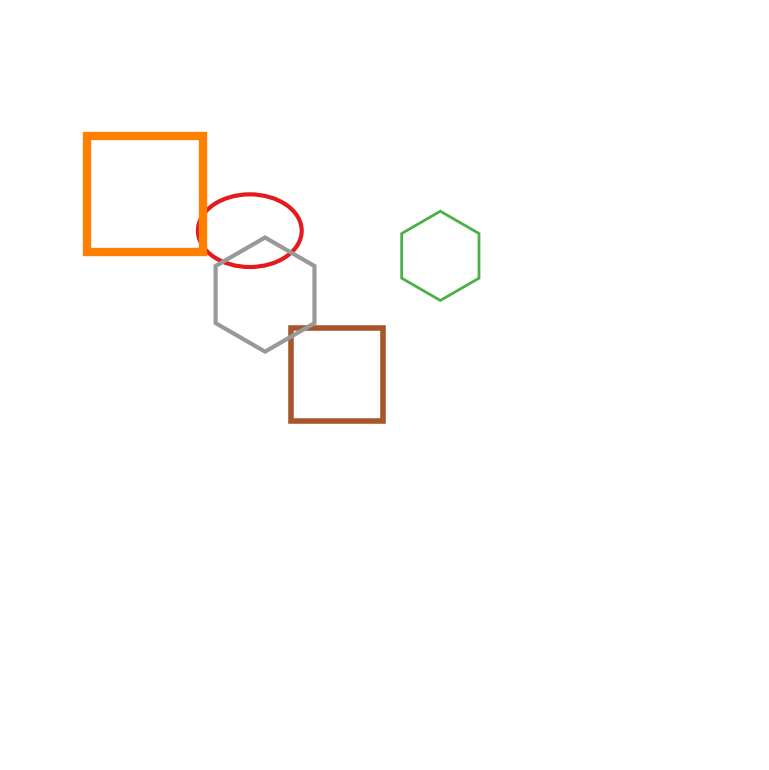[{"shape": "oval", "thickness": 1.5, "radius": 0.34, "center": [0.324, 0.7]}, {"shape": "hexagon", "thickness": 1, "radius": 0.29, "center": [0.572, 0.668]}, {"shape": "square", "thickness": 3, "radius": 0.38, "center": [0.189, 0.748]}, {"shape": "square", "thickness": 2, "radius": 0.3, "center": [0.438, 0.514]}, {"shape": "hexagon", "thickness": 1.5, "radius": 0.37, "center": [0.344, 0.617]}]